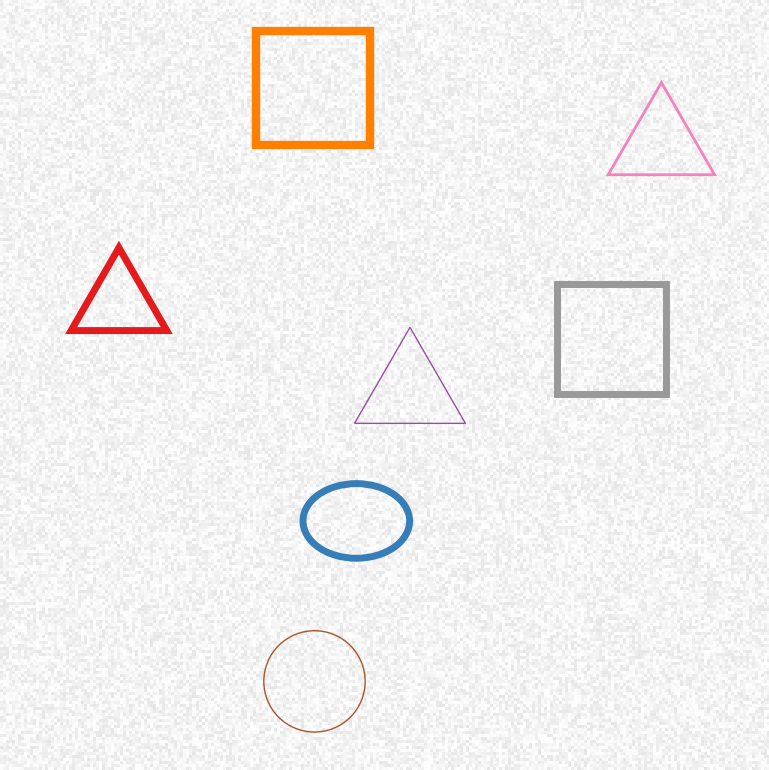[{"shape": "triangle", "thickness": 2.5, "radius": 0.36, "center": [0.154, 0.607]}, {"shape": "oval", "thickness": 2.5, "radius": 0.35, "center": [0.463, 0.323]}, {"shape": "triangle", "thickness": 0.5, "radius": 0.42, "center": [0.532, 0.492]}, {"shape": "square", "thickness": 3, "radius": 0.37, "center": [0.406, 0.886]}, {"shape": "circle", "thickness": 0.5, "radius": 0.33, "center": [0.408, 0.115]}, {"shape": "triangle", "thickness": 1, "radius": 0.4, "center": [0.859, 0.813]}, {"shape": "square", "thickness": 2.5, "radius": 0.36, "center": [0.794, 0.56]}]